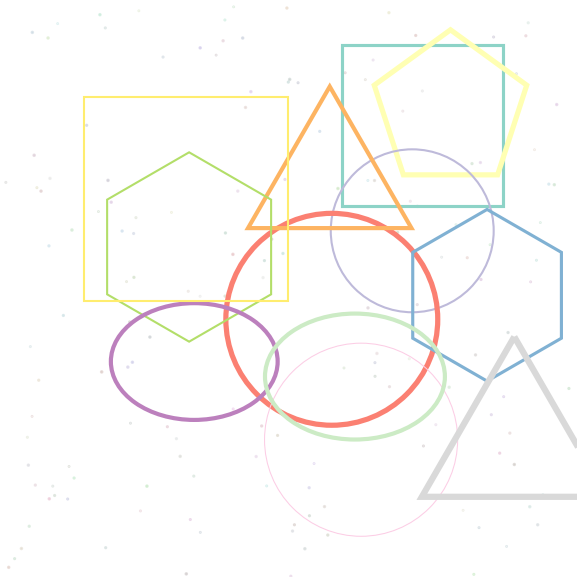[{"shape": "square", "thickness": 1.5, "radius": 0.7, "center": [0.731, 0.782]}, {"shape": "pentagon", "thickness": 2.5, "radius": 0.69, "center": [0.78, 0.809]}, {"shape": "circle", "thickness": 1, "radius": 0.71, "center": [0.714, 0.6]}, {"shape": "circle", "thickness": 2.5, "radius": 0.92, "center": [0.575, 0.446]}, {"shape": "hexagon", "thickness": 1.5, "radius": 0.74, "center": [0.843, 0.488]}, {"shape": "triangle", "thickness": 2, "radius": 0.82, "center": [0.571, 0.686]}, {"shape": "hexagon", "thickness": 1, "radius": 0.82, "center": [0.327, 0.571]}, {"shape": "circle", "thickness": 0.5, "radius": 0.84, "center": [0.625, 0.238]}, {"shape": "triangle", "thickness": 3, "radius": 0.92, "center": [0.891, 0.231]}, {"shape": "oval", "thickness": 2, "radius": 0.72, "center": [0.336, 0.373]}, {"shape": "oval", "thickness": 2, "radius": 0.78, "center": [0.615, 0.347]}, {"shape": "square", "thickness": 1, "radius": 0.88, "center": [0.323, 0.655]}]